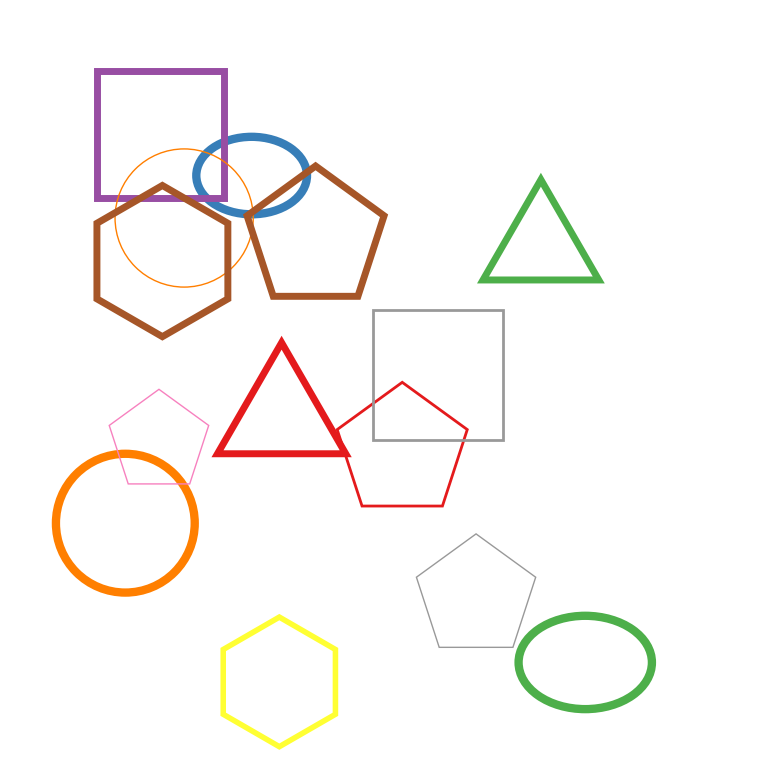[{"shape": "triangle", "thickness": 2.5, "radius": 0.48, "center": [0.366, 0.459]}, {"shape": "pentagon", "thickness": 1, "radius": 0.44, "center": [0.522, 0.415]}, {"shape": "oval", "thickness": 3, "radius": 0.36, "center": [0.327, 0.772]}, {"shape": "oval", "thickness": 3, "radius": 0.43, "center": [0.76, 0.14]}, {"shape": "triangle", "thickness": 2.5, "radius": 0.43, "center": [0.702, 0.68]}, {"shape": "square", "thickness": 2.5, "radius": 0.41, "center": [0.208, 0.825]}, {"shape": "circle", "thickness": 0.5, "radius": 0.45, "center": [0.239, 0.717]}, {"shape": "circle", "thickness": 3, "radius": 0.45, "center": [0.163, 0.321]}, {"shape": "hexagon", "thickness": 2, "radius": 0.42, "center": [0.363, 0.114]}, {"shape": "hexagon", "thickness": 2.5, "radius": 0.49, "center": [0.211, 0.661]}, {"shape": "pentagon", "thickness": 2.5, "radius": 0.47, "center": [0.41, 0.691]}, {"shape": "pentagon", "thickness": 0.5, "radius": 0.34, "center": [0.206, 0.426]}, {"shape": "pentagon", "thickness": 0.5, "radius": 0.41, "center": [0.618, 0.225]}, {"shape": "square", "thickness": 1, "radius": 0.42, "center": [0.569, 0.513]}]